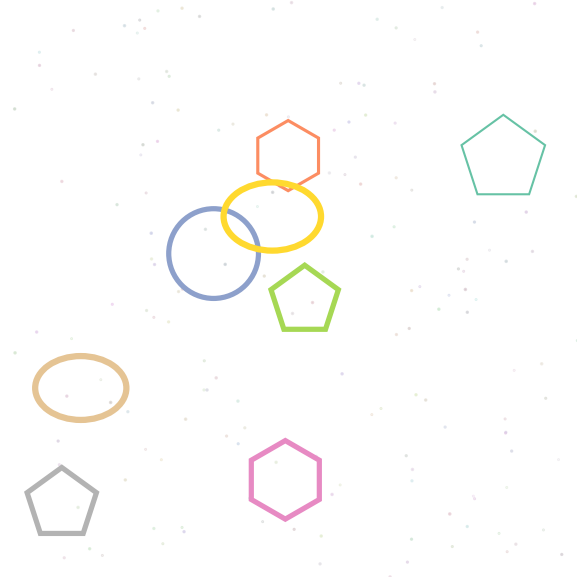[{"shape": "pentagon", "thickness": 1, "radius": 0.38, "center": [0.872, 0.724]}, {"shape": "hexagon", "thickness": 1.5, "radius": 0.3, "center": [0.499, 0.73]}, {"shape": "circle", "thickness": 2.5, "radius": 0.39, "center": [0.37, 0.56]}, {"shape": "hexagon", "thickness": 2.5, "radius": 0.34, "center": [0.494, 0.168]}, {"shape": "pentagon", "thickness": 2.5, "radius": 0.31, "center": [0.528, 0.479]}, {"shape": "oval", "thickness": 3, "radius": 0.42, "center": [0.472, 0.624]}, {"shape": "oval", "thickness": 3, "radius": 0.39, "center": [0.14, 0.327]}, {"shape": "pentagon", "thickness": 2.5, "radius": 0.32, "center": [0.107, 0.126]}]